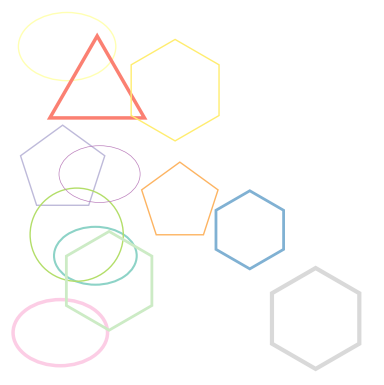[{"shape": "oval", "thickness": 1.5, "radius": 0.54, "center": [0.248, 0.336]}, {"shape": "oval", "thickness": 1, "radius": 0.63, "center": [0.174, 0.879]}, {"shape": "pentagon", "thickness": 1, "radius": 0.58, "center": [0.163, 0.56]}, {"shape": "triangle", "thickness": 2.5, "radius": 0.71, "center": [0.252, 0.765]}, {"shape": "hexagon", "thickness": 2, "radius": 0.51, "center": [0.649, 0.403]}, {"shape": "pentagon", "thickness": 1, "radius": 0.52, "center": [0.467, 0.475]}, {"shape": "circle", "thickness": 1, "radius": 0.6, "center": [0.199, 0.39]}, {"shape": "oval", "thickness": 2.5, "radius": 0.61, "center": [0.157, 0.136]}, {"shape": "hexagon", "thickness": 3, "radius": 0.66, "center": [0.82, 0.173]}, {"shape": "oval", "thickness": 0.5, "radius": 0.53, "center": [0.259, 0.548]}, {"shape": "hexagon", "thickness": 2, "radius": 0.64, "center": [0.283, 0.271]}, {"shape": "hexagon", "thickness": 1, "radius": 0.66, "center": [0.455, 0.766]}]